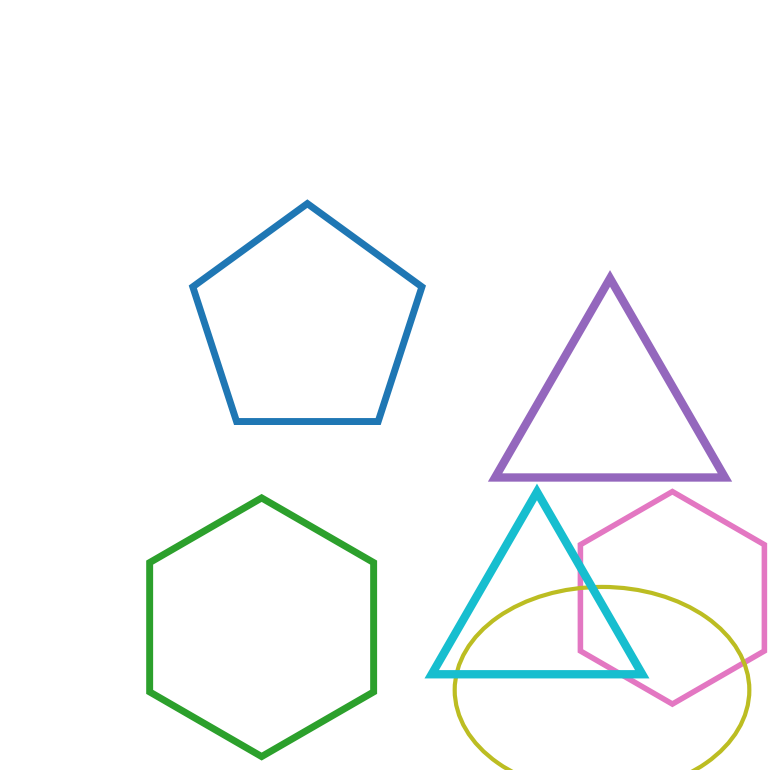[{"shape": "pentagon", "thickness": 2.5, "radius": 0.78, "center": [0.399, 0.579]}, {"shape": "hexagon", "thickness": 2.5, "radius": 0.84, "center": [0.34, 0.185]}, {"shape": "triangle", "thickness": 3, "radius": 0.86, "center": [0.792, 0.466]}, {"shape": "hexagon", "thickness": 2, "radius": 0.69, "center": [0.873, 0.224]}, {"shape": "oval", "thickness": 1.5, "radius": 0.96, "center": [0.782, 0.104]}, {"shape": "triangle", "thickness": 3, "radius": 0.79, "center": [0.697, 0.203]}]